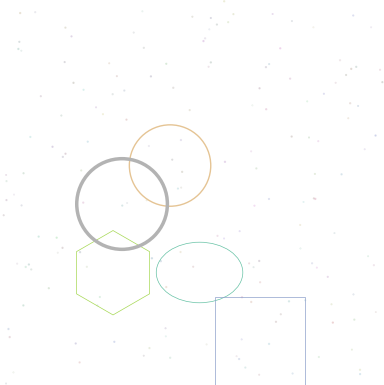[{"shape": "oval", "thickness": 0.5, "radius": 0.56, "center": [0.518, 0.292]}, {"shape": "square", "thickness": 0.5, "radius": 0.58, "center": [0.675, 0.112]}, {"shape": "hexagon", "thickness": 0.5, "radius": 0.55, "center": [0.294, 0.292]}, {"shape": "circle", "thickness": 1, "radius": 0.53, "center": [0.442, 0.57]}, {"shape": "circle", "thickness": 2.5, "radius": 0.59, "center": [0.317, 0.47]}]